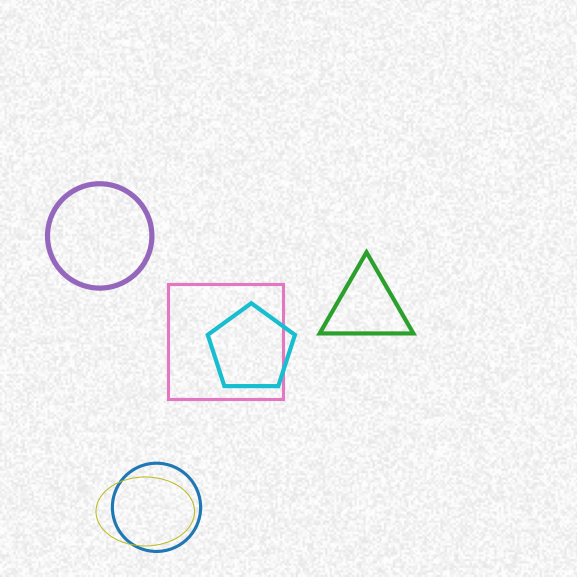[{"shape": "circle", "thickness": 1.5, "radius": 0.38, "center": [0.271, 0.121]}, {"shape": "triangle", "thickness": 2, "radius": 0.47, "center": [0.635, 0.469]}, {"shape": "circle", "thickness": 2.5, "radius": 0.45, "center": [0.173, 0.591]}, {"shape": "square", "thickness": 1.5, "radius": 0.5, "center": [0.39, 0.407]}, {"shape": "oval", "thickness": 0.5, "radius": 0.43, "center": [0.252, 0.113]}, {"shape": "pentagon", "thickness": 2, "radius": 0.4, "center": [0.435, 0.395]}]